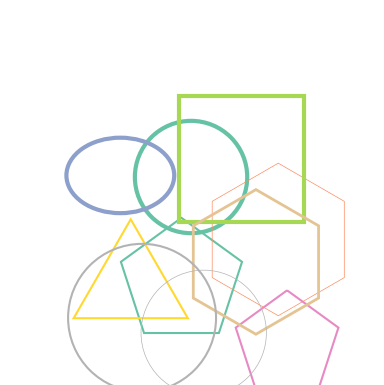[{"shape": "pentagon", "thickness": 1.5, "radius": 0.83, "center": [0.471, 0.269]}, {"shape": "circle", "thickness": 3, "radius": 0.73, "center": [0.496, 0.54]}, {"shape": "hexagon", "thickness": 0.5, "radius": 0.99, "center": [0.723, 0.378]}, {"shape": "oval", "thickness": 3, "radius": 0.7, "center": [0.313, 0.544]}, {"shape": "pentagon", "thickness": 1.5, "radius": 0.7, "center": [0.746, 0.106]}, {"shape": "square", "thickness": 3, "radius": 0.82, "center": [0.627, 0.587]}, {"shape": "triangle", "thickness": 1.5, "radius": 0.86, "center": [0.34, 0.259]}, {"shape": "hexagon", "thickness": 2, "radius": 0.94, "center": [0.665, 0.32]}, {"shape": "circle", "thickness": 0.5, "radius": 0.81, "center": [0.529, 0.135]}, {"shape": "circle", "thickness": 1.5, "radius": 0.96, "center": [0.369, 0.174]}]